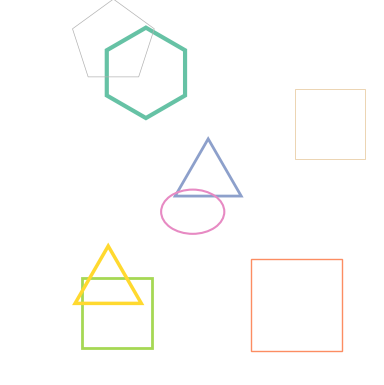[{"shape": "hexagon", "thickness": 3, "radius": 0.59, "center": [0.379, 0.811]}, {"shape": "square", "thickness": 1, "radius": 0.59, "center": [0.771, 0.208]}, {"shape": "triangle", "thickness": 2, "radius": 0.5, "center": [0.541, 0.54]}, {"shape": "oval", "thickness": 1.5, "radius": 0.41, "center": [0.501, 0.45]}, {"shape": "square", "thickness": 2, "radius": 0.45, "center": [0.305, 0.188]}, {"shape": "triangle", "thickness": 2.5, "radius": 0.5, "center": [0.281, 0.262]}, {"shape": "square", "thickness": 0.5, "radius": 0.46, "center": [0.857, 0.678]}, {"shape": "pentagon", "thickness": 0.5, "radius": 0.56, "center": [0.295, 0.891]}]